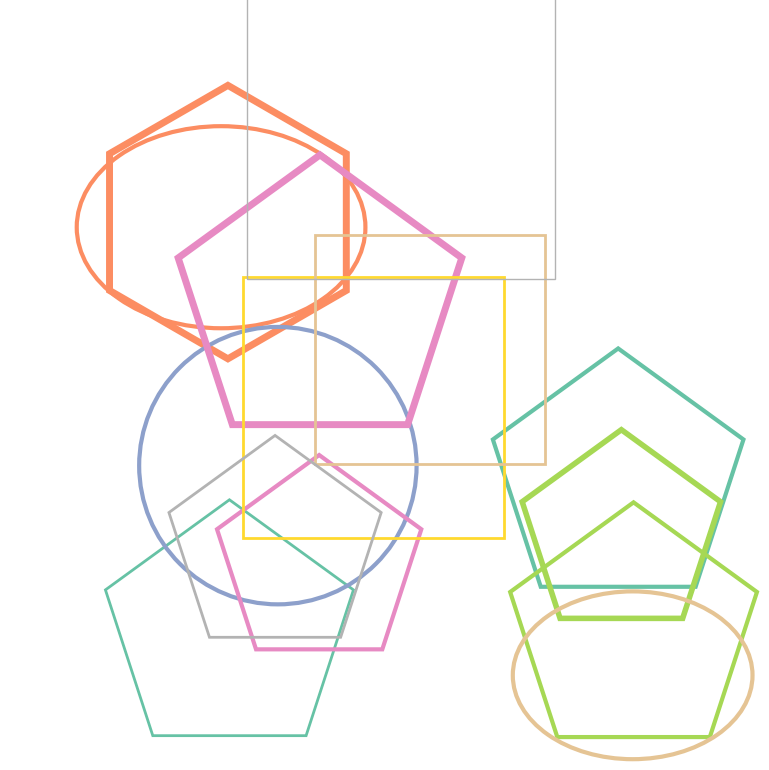[{"shape": "pentagon", "thickness": 1, "radius": 0.85, "center": [0.298, 0.182]}, {"shape": "pentagon", "thickness": 1.5, "radius": 0.86, "center": [0.803, 0.376]}, {"shape": "oval", "thickness": 1.5, "radius": 0.94, "center": [0.287, 0.705]}, {"shape": "hexagon", "thickness": 2.5, "radius": 0.89, "center": [0.296, 0.712]}, {"shape": "circle", "thickness": 1.5, "radius": 0.9, "center": [0.361, 0.395]}, {"shape": "pentagon", "thickness": 2.5, "radius": 0.97, "center": [0.416, 0.605]}, {"shape": "pentagon", "thickness": 1.5, "radius": 0.7, "center": [0.415, 0.27]}, {"shape": "pentagon", "thickness": 2, "radius": 0.68, "center": [0.807, 0.306]}, {"shape": "pentagon", "thickness": 1.5, "radius": 0.84, "center": [0.823, 0.179]}, {"shape": "square", "thickness": 1, "radius": 0.85, "center": [0.485, 0.47]}, {"shape": "oval", "thickness": 1.5, "radius": 0.78, "center": [0.822, 0.123]}, {"shape": "square", "thickness": 1, "radius": 0.75, "center": [0.558, 0.546]}, {"shape": "pentagon", "thickness": 1, "radius": 0.72, "center": [0.357, 0.29]}, {"shape": "square", "thickness": 0.5, "radius": 1.0, "center": [0.521, 0.837]}]